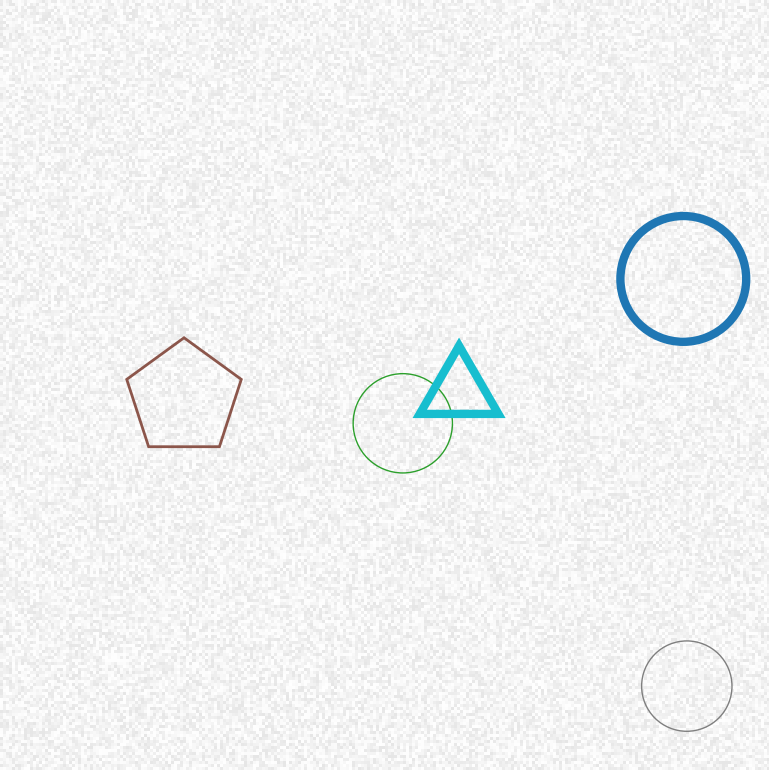[{"shape": "circle", "thickness": 3, "radius": 0.41, "center": [0.887, 0.638]}, {"shape": "circle", "thickness": 0.5, "radius": 0.32, "center": [0.523, 0.45]}, {"shape": "pentagon", "thickness": 1, "radius": 0.39, "center": [0.239, 0.483]}, {"shape": "circle", "thickness": 0.5, "radius": 0.29, "center": [0.892, 0.109]}, {"shape": "triangle", "thickness": 3, "radius": 0.29, "center": [0.596, 0.492]}]